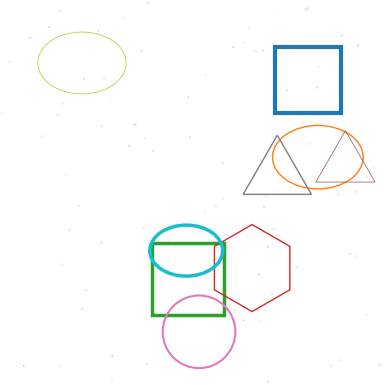[{"shape": "square", "thickness": 3, "radius": 0.43, "center": [0.8, 0.791]}, {"shape": "oval", "thickness": 1, "radius": 0.59, "center": [0.826, 0.592]}, {"shape": "square", "thickness": 2.5, "radius": 0.46, "center": [0.488, 0.276]}, {"shape": "hexagon", "thickness": 1, "radius": 0.57, "center": [0.655, 0.304]}, {"shape": "triangle", "thickness": 0.5, "radius": 0.44, "center": [0.897, 0.572]}, {"shape": "circle", "thickness": 1.5, "radius": 0.47, "center": [0.517, 0.138]}, {"shape": "triangle", "thickness": 1, "radius": 0.51, "center": [0.72, 0.546]}, {"shape": "oval", "thickness": 0.5, "radius": 0.57, "center": [0.213, 0.836]}, {"shape": "oval", "thickness": 2.5, "radius": 0.47, "center": [0.484, 0.349]}]